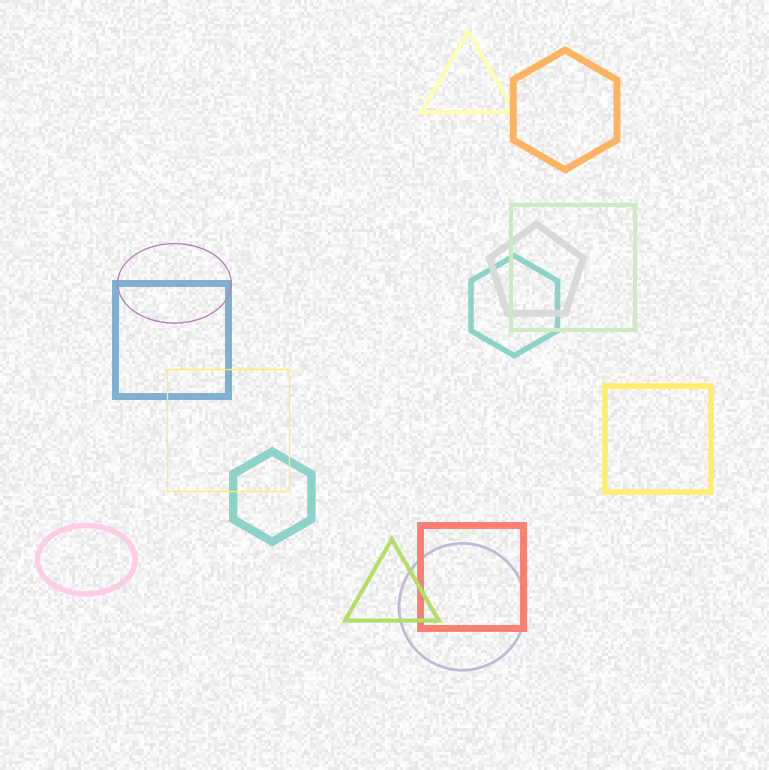[{"shape": "hexagon", "thickness": 2, "radius": 0.32, "center": [0.668, 0.603]}, {"shape": "hexagon", "thickness": 3, "radius": 0.29, "center": [0.354, 0.355]}, {"shape": "triangle", "thickness": 1.5, "radius": 0.35, "center": [0.608, 0.889]}, {"shape": "circle", "thickness": 1, "radius": 0.41, "center": [0.601, 0.212]}, {"shape": "square", "thickness": 2.5, "radius": 0.33, "center": [0.612, 0.251]}, {"shape": "square", "thickness": 2.5, "radius": 0.37, "center": [0.222, 0.559]}, {"shape": "hexagon", "thickness": 2.5, "radius": 0.39, "center": [0.734, 0.857]}, {"shape": "triangle", "thickness": 1.5, "radius": 0.35, "center": [0.509, 0.229]}, {"shape": "oval", "thickness": 2, "radius": 0.32, "center": [0.112, 0.273]}, {"shape": "pentagon", "thickness": 2.5, "radius": 0.32, "center": [0.697, 0.645]}, {"shape": "oval", "thickness": 0.5, "radius": 0.37, "center": [0.227, 0.632]}, {"shape": "square", "thickness": 1.5, "radius": 0.4, "center": [0.744, 0.652]}, {"shape": "square", "thickness": 2, "radius": 0.34, "center": [0.855, 0.43]}, {"shape": "square", "thickness": 0.5, "radius": 0.4, "center": [0.296, 0.441]}]